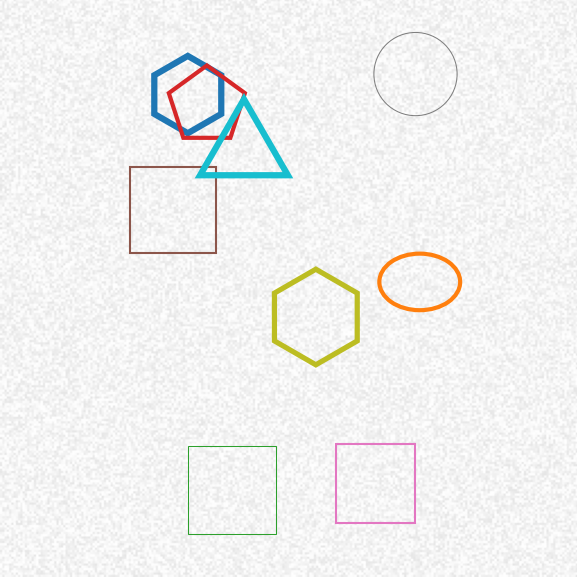[{"shape": "hexagon", "thickness": 3, "radius": 0.33, "center": [0.325, 0.835]}, {"shape": "oval", "thickness": 2, "radius": 0.35, "center": [0.727, 0.511]}, {"shape": "square", "thickness": 0.5, "radius": 0.38, "center": [0.402, 0.151]}, {"shape": "pentagon", "thickness": 2, "radius": 0.35, "center": [0.358, 0.817]}, {"shape": "square", "thickness": 1, "radius": 0.37, "center": [0.3, 0.635]}, {"shape": "square", "thickness": 1, "radius": 0.34, "center": [0.65, 0.162]}, {"shape": "circle", "thickness": 0.5, "radius": 0.36, "center": [0.719, 0.871]}, {"shape": "hexagon", "thickness": 2.5, "radius": 0.41, "center": [0.547, 0.45]}, {"shape": "triangle", "thickness": 3, "radius": 0.44, "center": [0.422, 0.74]}]